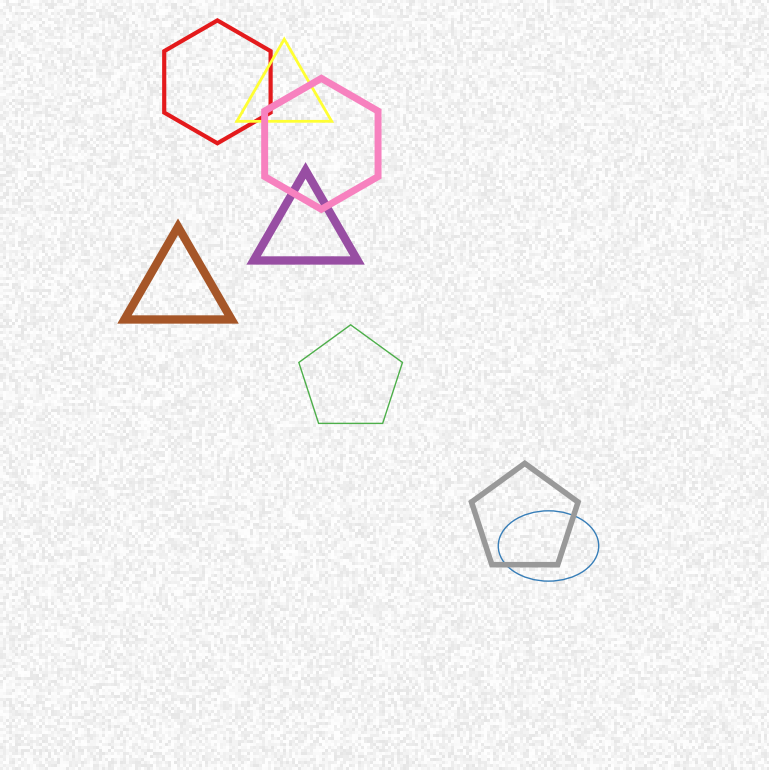[{"shape": "hexagon", "thickness": 1.5, "radius": 0.4, "center": [0.282, 0.894]}, {"shape": "oval", "thickness": 0.5, "radius": 0.33, "center": [0.712, 0.291]}, {"shape": "pentagon", "thickness": 0.5, "radius": 0.35, "center": [0.455, 0.507]}, {"shape": "triangle", "thickness": 3, "radius": 0.39, "center": [0.397, 0.701]}, {"shape": "triangle", "thickness": 1, "radius": 0.36, "center": [0.369, 0.878]}, {"shape": "triangle", "thickness": 3, "radius": 0.4, "center": [0.231, 0.625]}, {"shape": "hexagon", "thickness": 2.5, "radius": 0.43, "center": [0.417, 0.813]}, {"shape": "pentagon", "thickness": 2, "radius": 0.36, "center": [0.682, 0.325]}]